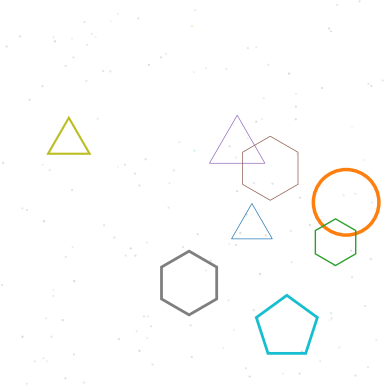[{"shape": "triangle", "thickness": 0.5, "radius": 0.31, "center": [0.654, 0.41]}, {"shape": "circle", "thickness": 2.5, "radius": 0.43, "center": [0.899, 0.475]}, {"shape": "hexagon", "thickness": 1, "radius": 0.3, "center": [0.872, 0.371]}, {"shape": "triangle", "thickness": 0.5, "radius": 0.42, "center": [0.616, 0.618]}, {"shape": "hexagon", "thickness": 0.5, "radius": 0.42, "center": [0.702, 0.563]}, {"shape": "hexagon", "thickness": 2, "radius": 0.41, "center": [0.491, 0.265]}, {"shape": "triangle", "thickness": 1.5, "radius": 0.31, "center": [0.179, 0.632]}, {"shape": "pentagon", "thickness": 2, "radius": 0.42, "center": [0.745, 0.15]}]